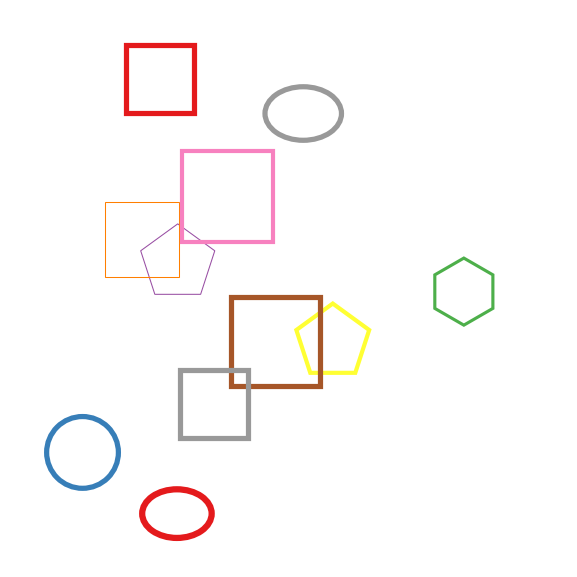[{"shape": "square", "thickness": 2.5, "radius": 0.29, "center": [0.277, 0.863]}, {"shape": "oval", "thickness": 3, "radius": 0.3, "center": [0.306, 0.11]}, {"shape": "circle", "thickness": 2.5, "radius": 0.31, "center": [0.143, 0.216]}, {"shape": "hexagon", "thickness": 1.5, "radius": 0.29, "center": [0.803, 0.494]}, {"shape": "pentagon", "thickness": 0.5, "radius": 0.34, "center": [0.308, 0.544]}, {"shape": "square", "thickness": 0.5, "radius": 0.32, "center": [0.246, 0.585]}, {"shape": "pentagon", "thickness": 2, "radius": 0.33, "center": [0.576, 0.407]}, {"shape": "square", "thickness": 2.5, "radius": 0.39, "center": [0.477, 0.407]}, {"shape": "square", "thickness": 2, "radius": 0.39, "center": [0.394, 0.659]}, {"shape": "oval", "thickness": 2.5, "radius": 0.33, "center": [0.525, 0.803]}, {"shape": "square", "thickness": 2.5, "radius": 0.29, "center": [0.371, 0.3]}]